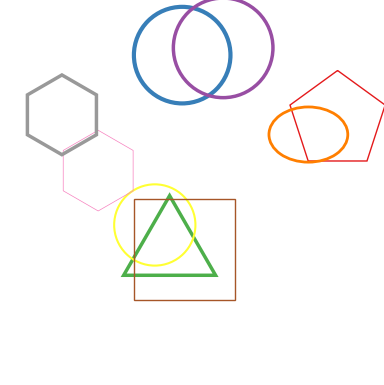[{"shape": "pentagon", "thickness": 1, "radius": 0.65, "center": [0.877, 0.687]}, {"shape": "circle", "thickness": 3, "radius": 0.63, "center": [0.473, 0.857]}, {"shape": "triangle", "thickness": 2.5, "radius": 0.69, "center": [0.441, 0.354]}, {"shape": "circle", "thickness": 2.5, "radius": 0.65, "center": [0.58, 0.876]}, {"shape": "oval", "thickness": 2, "radius": 0.51, "center": [0.801, 0.651]}, {"shape": "circle", "thickness": 1.5, "radius": 0.53, "center": [0.402, 0.416]}, {"shape": "square", "thickness": 1, "radius": 0.66, "center": [0.479, 0.352]}, {"shape": "hexagon", "thickness": 0.5, "radius": 0.52, "center": [0.255, 0.557]}, {"shape": "hexagon", "thickness": 2.5, "radius": 0.52, "center": [0.161, 0.702]}]